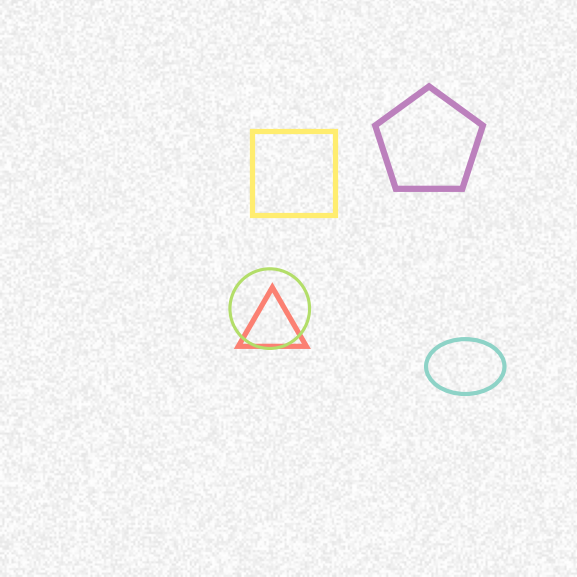[{"shape": "oval", "thickness": 2, "radius": 0.34, "center": [0.806, 0.364]}, {"shape": "triangle", "thickness": 2.5, "radius": 0.34, "center": [0.472, 0.433]}, {"shape": "circle", "thickness": 1.5, "radius": 0.34, "center": [0.467, 0.465]}, {"shape": "pentagon", "thickness": 3, "radius": 0.49, "center": [0.743, 0.751]}, {"shape": "square", "thickness": 2.5, "radius": 0.36, "center": [0.509, 0.7]}]